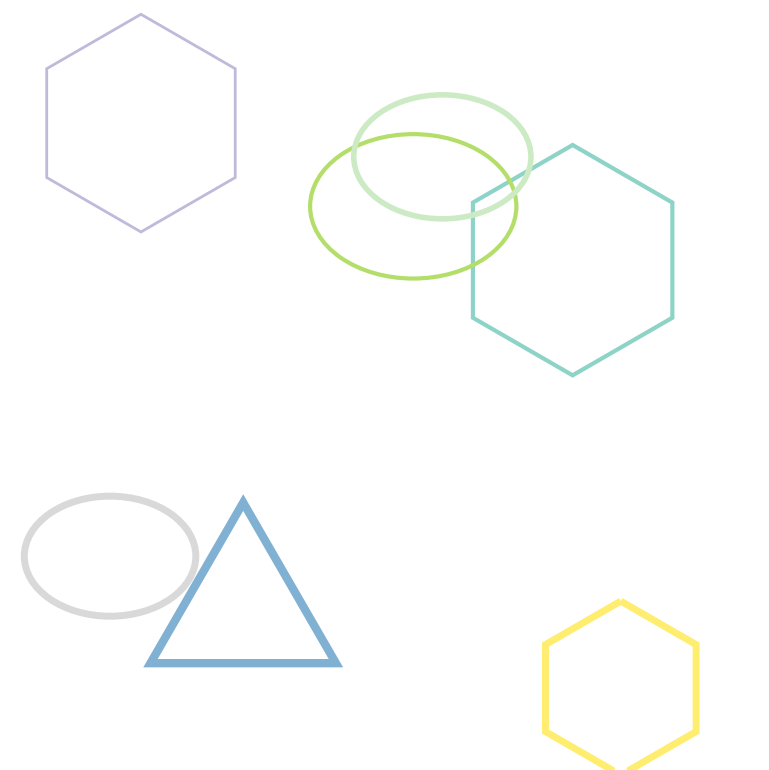[{"shape": "hexagon", "thickness": 1.5, "radius": 0.75, "center": [0.744, 0.662]}, {"shape": "hexagon", "thickness": 1, "radius": 0.71, "center": [0.183, 0.84]}, {"shape": "triangle", "thickness": 3, "radius": 0.7, "center": [0.316, 0.208]}, {"shape": "oval", "thickness": 1.5, "radius": 0.67, "center": [0.537, 0.732]}, {"shape": "oval", "thickness": 2.5, "radius": 0.56, "center": [0.143, 0.278]}, {"shape": "oval", "thickness": 2, "radius": 0.58, "center": [0.574, 0.796]}, {"shape": "hexagon", "thickness": 2.5, "radius": 0.56, "center": [0.806, 0.106]}]